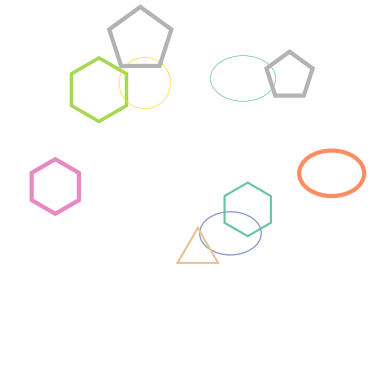[{"shape": "hexagon", "thickness": 1.5, "radius": 0.35, "center": [0.643, 0.456]}, {"shape": "oval", "thickness": 0.5, "radius": 0.42, "center": [0.631, 0.796]}, {"shape": "oval", "thickness": 3, "radius": 0.42, "center": [0.862, 0.55]}, {"shape": "oval", "thickness": 1, "radius": 0.4, "center": [0.599, 0.394]}, {"shape": "hexagon", "thickness": 3, "radius": 0.35, "center": [0.144, 0.516]}, {"shape": "hexagon", "thickness": 2.5, "radius": 0.41, "center": [0.257, 0.767]}, {"shape": "circle", "thickness": 0.5, "radius": 0.33, "center": [0.376, 0.784]}, {"shape": "triangle", "thickness": 1.5, "radius": 0.3, "center": [0.514, 0.348]}, {"shape": "pentagon", "thickness": 3, "radius": 0.42, "center": [0.364, 0.897]}, {"shape": "pentagon", "thickness": 3, "radius": 0.32, "center": [0.752, 0.803]}]